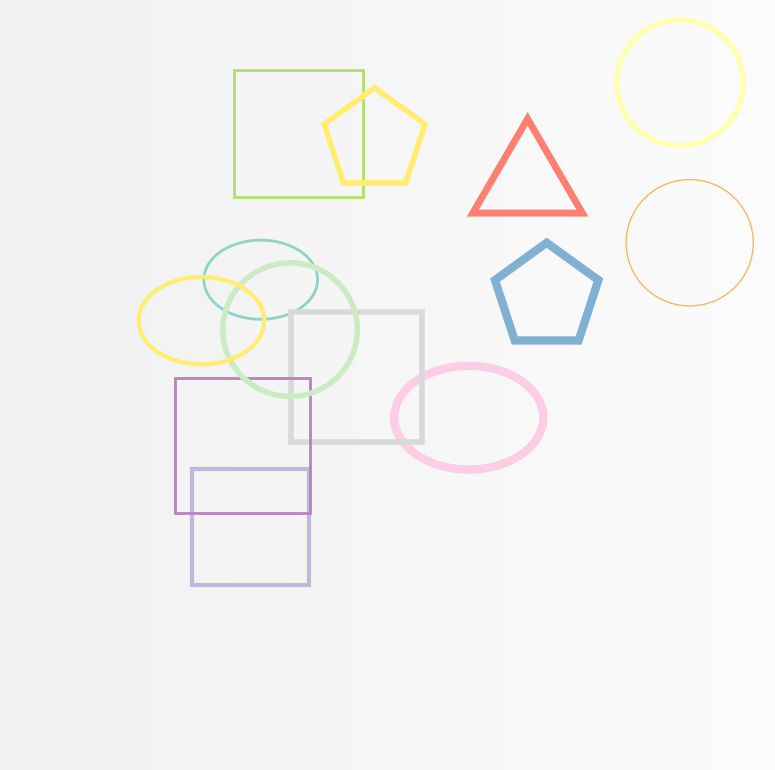[{"shape": "oval", "thickness": 1, "radius": 0.37, "center": [0.336, 0.637]}, {"shape": "circle", "thickness": 2, "radius": 0.41, "center": [0.877, 0.892]}, {"shape": "square", "thickness": 1.5, "radius": 0.38, "center": [0.324, 0.316]}, {"shape": "triangle", "thickness": 2.5, "radius": 0.41, "center": [0.681, 0.764]}, {"shape": "pentagon", "thickness": 3, "radius": 0.35, "center": [0.705, 0.615]}, {"shape": "circle", "thickness": 0.5, "radius": 0.41, "center": [0.89, 0.685]}, {"shape": "square", "thickness": 1, "radius": 0.41, "center": [0.385, 0.827]}, {"shape": "oval", "thickness": 3, "radius": 0.48, "center": [0.605, 0.458]}, {"shape": "square", "thickness": 2, "radius": 0.42, "center": [0.46, 0.51]}, {"shape": "square", "thickness": 1, "radius": 0.44, "center": [0.313, 0.421]}, {"shape": "circle", "thickness": 2, "radius": 0.43, "center": [0.374, 0.572]}, {"shape": "oval", "thickness": 1.5, "radius": 0.41, "center": [0.26, 0.584]}, {"shape": "pentagon", "thickness": 2, "radius": 0.34, "center": [0.483, 0.818]}]